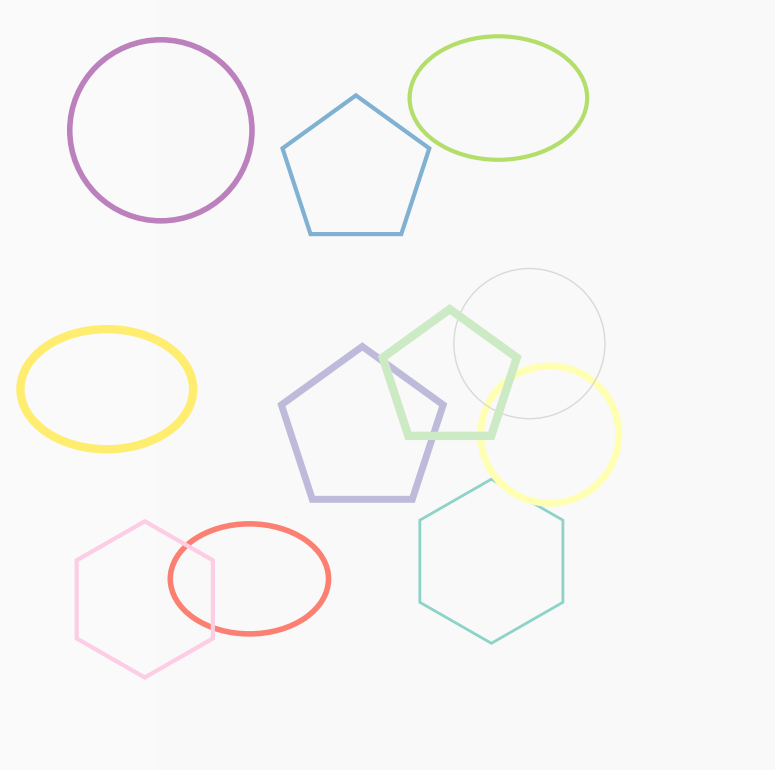[{"shape": "hexagon", "thickness": 1, "radius": 0.53, "center": [0.634, 0.271]}, {"shape": "circle", "thickness": 2.5, "radius": 0.45, "center": [0.709, 0.436]}, {"shape": "pentagon", "thickness": 2.5, "radius": 0.55, "center": [0.467, 0.44]}, {"shape": "oval", "thickness": 2, "radius": 0.51, "center": [0.322, 0.248]}, {"shape": "pentagon", "thickness": 1.5, "radius": 0.5, "center": [0.459, 0.777]}, {"shape": "oval", "thickness": 1.5, "radius": 0.57, "center": [0.643, 0.873]}, {"shape": "hexagon", "thickness": 1.5, "radius": 0.51, "center": [0.187, 0.222]}, {"shape": "circle", "thickness": 0.5, "radius": 0.49, "center": [0.683, 0.554]}, {"shape": "circle", "thickness": 2, "radius": 0.59, "center": [0.208, 0.831]}, {"shape": "pentagon", "thickness": 3, "radius": 0.45, "center": [0.58, 0.508]}, {"shape": "oval", "thickness": 3, "radius": 0.56, "center": [0.138, 0.495]}]